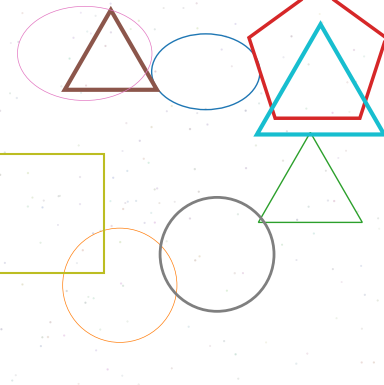[{"shape": "oval", "thickness": 1, "radius": 0.7, "center": [0.535, 0.814]}, {"shape": "circle", "thickness": 0.5, "radius": 0.74, "center": [0.311, 0.259]}, {"shape": "triangle", "thickness": 1, "radius": 0.78, "center": [0.806, 0.5]}, {"shape": "pentagon", "thickness": 2.5, "radius": 0.94, "center": [0.825, 0.844]}, {"shape": "triangle", "thickness": 3, "radius": 0.69, "center": [0.288, 0.836]}, {"shape": "oval", "thickness": 0.5, "radius": 0.87, "center": [0.22, 0.861]}, {"shape": "circle", "thickness": 2, "radius": 0.74, "center": [0.564, 0.339]}, {"shape": "square", "thickness": 1.5, "radius": 0.77, "center": [0.116, 0.445]}, {"shape": "triangle", "thickness": 3, "radius": 0.95, "center": [0.833, 0.746]}]